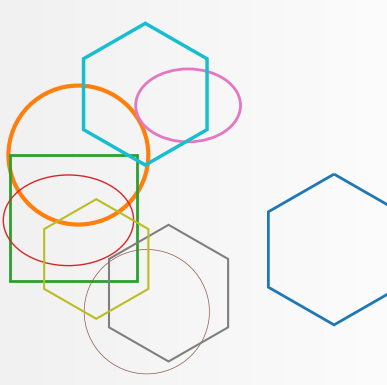[{"shape": "hexagon", "thickness": 2, "radius": 0.98, "center": [0.862, 0.352]}, {"shape": "circle", "thickness": 3, "radius": 0.9, "center": [0.202, 0.597]}, {"shape": "square", "thickness": 2, "radius": 0.82, "center": [0.19, 0.434]}, {"shape": "oval", "thickness": 1, "radius": 0.84, "center": [0.177, 0.428]}, {"shape": "circle", "thickness": 0.5, "radius": 0.81, "center": [0.379, 0.19]}, {"shape": "oval", "thickness": 2, "radius": 0.68, "center": [0.485, 0.726]}, {"shape": "hexagon", "thickness": 1.5, "radius": 0.89, "center": [0.435, 0.239]}, {"shape": "hexagon", "thickness": 1.5, "radius": 0.78, "center": [0.248, 0.327]}, {"shape": "hexagon", "thickness": 2.5, "radius": 0.92, "center": [0.375, 0.755]}]